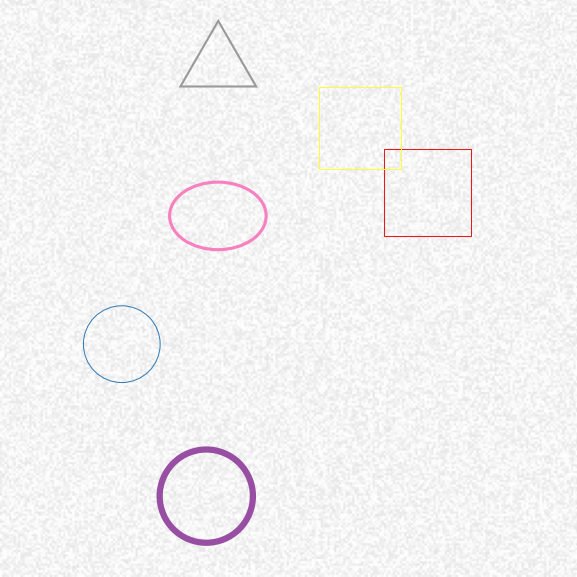[{"shape": "square", "thickness": 0.5, "radius": 0.38, "center": [0.741, 0.666]}, {"shape": "circle", "thickness": 0.5, "radius": 0.33, "center": [0.211, 0.403]}, {"shape": "circle", "thickness": 3, "radius": 0.4, "center": [0.357, 0.14]}, {"shape": "square", "thickness": 0.5, "radius": 0.35, "center": [0.623, 0.778]}, {"shape": "oval", "thickness": 1.5, "radius": 0.42, "center": [0.377, 0.625]}, {"shape": "triangle", "thickness": 1, "radius": 0.38, "center": [0.378, 0.887]}]